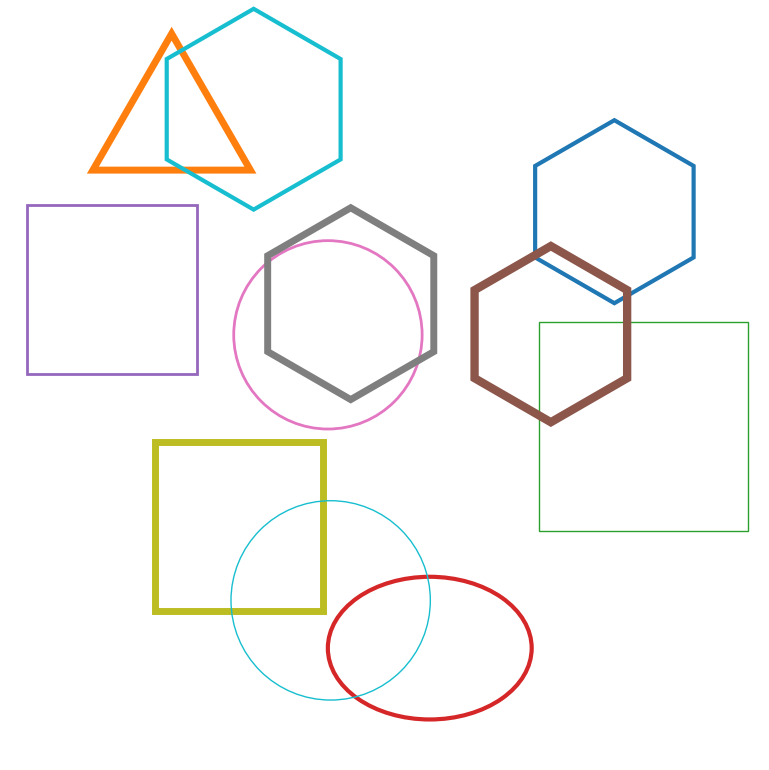[{"shape": "hexagon", "thickness": 1.5, "radius": 0.59, "center": [0.798, 0.725]}, {"shape": "triangle", "thickness": 2.5, "radius": 0.59, "center": [0.223, 0.838]}, {"shape": "square", "thickness": 0.5, "radius": 0.68, "center": [0.835, 0.446]}, {"shape": "oval", "thickness": 1.5, "radius": 0.66, "center": [0.558, 0.158]}, {"shape": "square", "thickness": 1, "radius": 0.55, "center": [0.145, 0.624]}, {"shape": "hexagon", "thickness": 3, "radius": 0.57, "center": [0.715, 0.566]}, {"shape": "circle", "thickness": 1, "radius": 0.61, "center": [0.426, 0.565]}, {"shape": "hexagon", "thickness": 2.5, "radius": 0.62, "center": [0.455, 0.606]}, {"shape": "square", "thickness": 2.5, "radius": 0.55, "center": [0.311, 0.316]}, {"shape": "circle", "thickness": 0.5, "radius": 0.65, "center": [0.429, 0.22]}, {"shape": "hexagon", "thickness": 1.5, "radius": 0.65, "center": [0.329, 0.858]}]